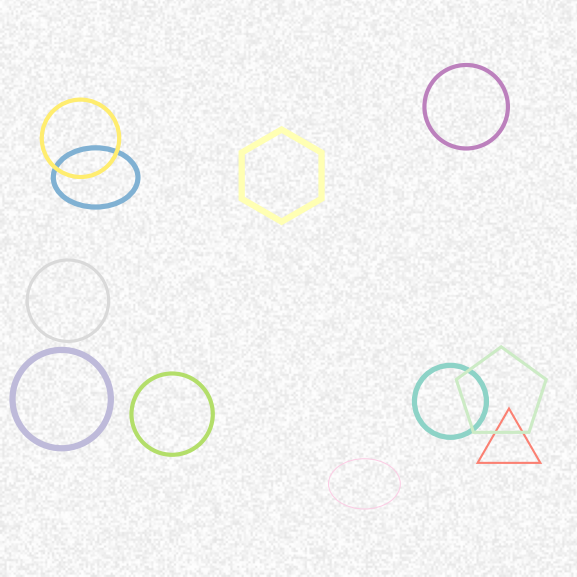[{"shape": "circle", "thickness": 2.5, "radius": 0.31, "center": [0.78, 0.304]}, {"shape": "hexagon", "thickness": 3, "radius": 0.4, "center": [0.488, 0.695]}, {"shape": "circle", "thickness": 3, "radius": 0.43, "center": [0.107, 0.308]}, {"shape": "triangle", "thickness": 1, "radius": 0.31, "center": [0.881, 0.229]}, {"shape": "oval", "thickness": 2.5, "radius": 0.37, "center": [0.166, 0.692]}, {"shape": "circle", "thickness": 2, "radius": 0.35, "center": [0.298, 0.282]}, {"shape": "oval", "thickness": 0.5, "radius": 0.31, "center": [0.631, 0.161]}, {"shape": "circle", "thickness": 1.5, "radius": 0.35, "center": [0.118, 0.478]}, {"shape": "circle", "thickness": 2, "radius": 0.36, "center": [0.807, 0.814]}, {"shape": "pentagon", "thickness": 1.5, "radius": 0.41, "center": [0.868, 0.317]}, {"shape": "circle", "thickness": 2, "radius": 0.34, "center": [0.139, 0.76]}]